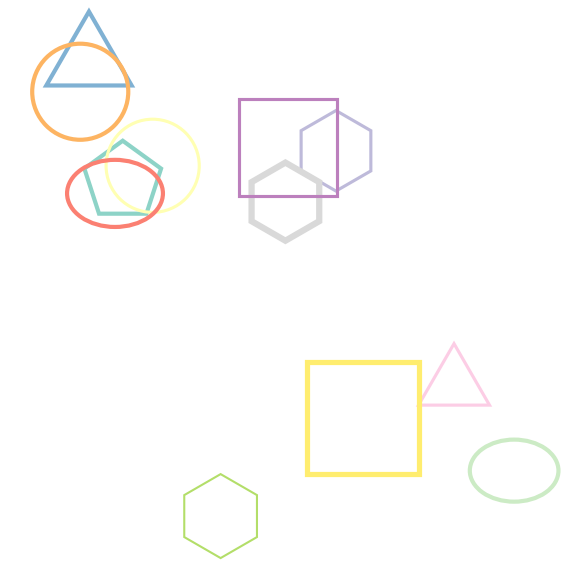[{"shape": "pentagon", "thickness": 2, "radius": 0.35, "center": [0.213, 0.686]}, {"shape": "circle", "thickness": 1.5, "radius": 0.4, "center": [0.264, 0.712]}, {"shape": "hexagon", "thickness": 1.5, "radius": 0.35, "center": [0.582, 0.738]}, {"shape": "oval", "thickness": 2, "radius": 0.42, "center": [0.199, 0.664]}, {"shape": "triangle", "thickness": 2, "radius": 0.43, "center": [0.154, 0.894]}, {"shape": "circle", "thickness": 2, "radius": 0.42, "center": [0.139, 0.84]}, {"shape": "hexagon", "thickness": 1, "radius": 0.36, "center": [0.382, 0.105]}, {"shape": "triangle", "thickness": 1.5, "radius": 0.35, "center": [0.786, 0.333]}, {"shape": "hexagon", "thickness": 3, "radius": 0.34, "center": [0.494, 0.65]}, {"shape": "square", "thickness": 1.5, "radius": 0.42, "center": [0.498, 0.744]}, {"shape": "oval", "thickness": 2, "radius": 0.38, "center": [0.89, 0.184]}, {"shape": "square", "thickness": 2.5, "radius": 0.48, "center": [0.628, 0.275]}]